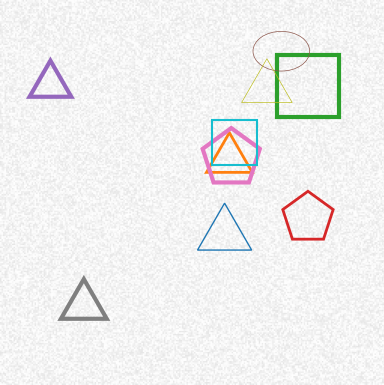[{"shape": "triangle", "thickness": 1, "radius": 0.41, "center": [0.583, 0.391]}, {"shape": "triangle", "thickness": 2, "radius": 0.34, "center": [0.596, 0.587]}, {"shape": "square", "thickness": 3, "radius": 0.4, "center": [0.8, 0.776]}, {"shape": "pentagon", "thickness": 2, "radius": 0.34, "center": [0.8, 0.434]}, {"shape": "triangle", "thickness": 3, "radius": 0.31, "center": [0.131, 0.78]}, {"shape": "oval", "thickness": 0.5, "radius": 0.37, "center": [0.731, 0.867]}, {"shape": "pentagon", "thickness": 3, "radius": 0.39, "center": [0.601, 0.589]}, {"shape": "triangle", "thickness": 3, "radius": 0.34, "center": [0.218, 0.206]}, {"shape": "triangle", "thickness": 0.5, "radius": 0.38, "center": [0.693, 0.772]}, {"shape": "square", "thickness": 1.5, "radius": 0.29, "center": [0.609, 0.63]}]